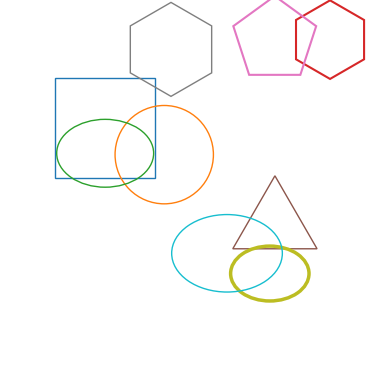[{"shape": "square", "thickness": 1, "radius": 0.65, "center": [0.273, 0.668]}, {"shape": "circle", "thickness": 1, "radius": 0.64, "center": [0.427, 0.598]}, {"shape": "oval", "thickness": 1, "radius": 0.63, "center": [0.273, 0.602]}, {"shape": "hexagon", "thickness": 1.5, "radius": 0.51, "center": [0.857, 0.897]}, {"shape": "triangle", "thickness": 1, "radius": 0.63, "center": [0.714, 0.417]}, {"shape": "pentagon", "thickness": 1.5, "radius": 0.57, "center": [0.714, 0.897]}, {"shape": "hexagon", "thickness": 1, "radius": 0.61, "center": [0.444, 0.872]}, {"shape": "oval", "thickness": 2.5, "radius": 0.51, "center": [0.701, 0.29]}, {"shape": "oval", "thickness": 1, "radius": 0.72, "center": [0.59, 0.342]}]